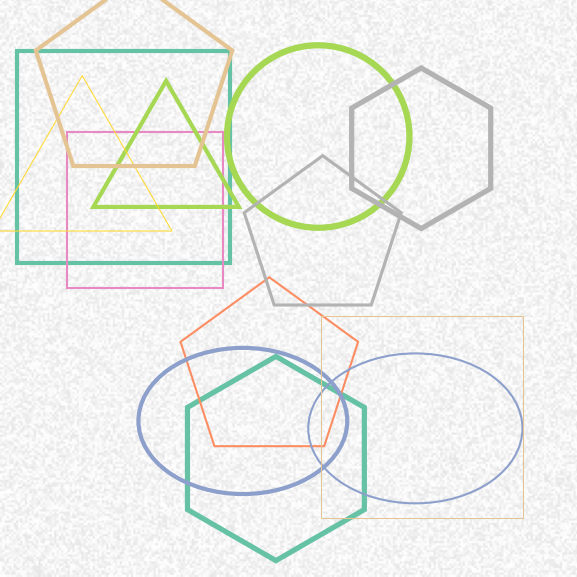[{"shape": "hexagon", "thickness": 2.5, "radius": 0.88, "center": [0.478, 0.205]}, {"shape": "square", "thickness": 2, "radius": 0.92, "center": [0.214, 0.727]}, {"shape": "pentagon", "thickness": 1, "radius": 0.81, "center": [0.466, 0.357]}, {"shape": "oval", "thickness": 2, "radius": 0.9, "center": [0.421, 0.27]}, {"shape": "oval", "thickness": 1, "radius": 0.93, "center": [0.719, 0.257]}, {"shape": "square", "thickness": 1, "radius": 0.67, "center": [0.251, 0.636]}, {"shape": "triangle", "thickness": 2, "radius": 0.73, "center": [0.288, 0.714]}, {"shape": "circle", "thickness": 3, "radius": 0.79, "center": [0.551, 0.763]}, {"shape": "triangle", "thickness": 0.5, "radius": 0.9, "center": [0.142, 0.689]}, {"shape": "pentagon", "thickness": 2, "radius": 0.89, "center": [0.232, 0.856]}, {"shape": "square", "thickness": 0.5, "radius": 0.88, "center": [0.731, 0.277]}, {"shape": "pentagon", "thickness": 1.5, "radius": 0.71, "center": [0.559, 0.587]}, {"shape": "hexagon", "thickness": 2.5, "radius": 0.7, "center": [0.729, 0.742]}]